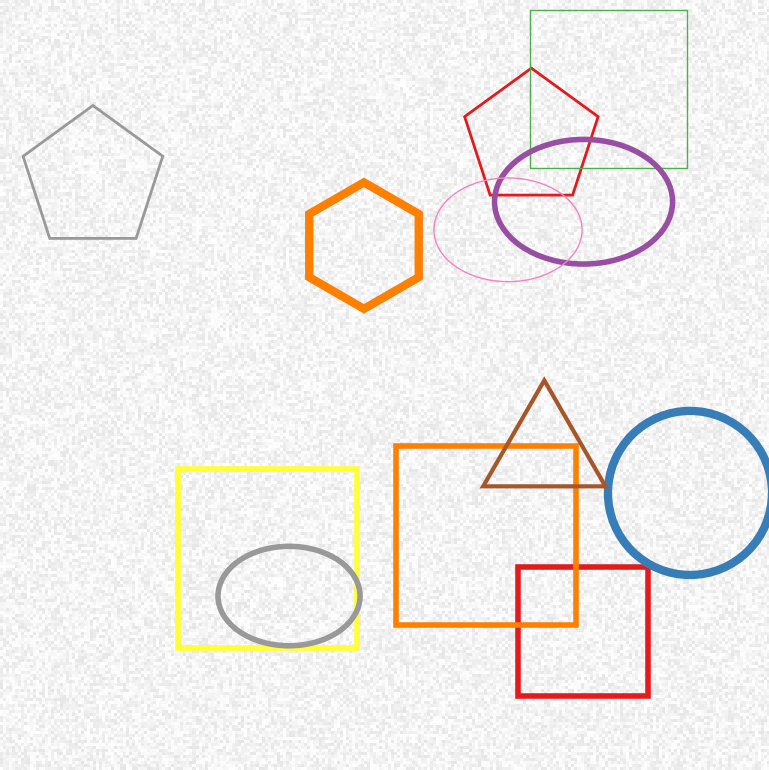[{"shape": "square", "thickness": 2, "radius": 0.42, "center": [0.757, 0.18]}, {"shape": "pentagon", "thickness": 1, "radius": 0.46, "center": [0.69, 0.82]}, {"shape": "circle", "thickness": 3, "radius": 0.53, "center": [0.896, 0.36]}, {"shape": "square", "thickness": 0.5, "radius": 0.51, "center": [0.79, 0.884]}, {"shape": "oval", "thickness": 2, "radius": 0.58, "center": [0.758, 0.738]}, {"shape": "hexagon", "thickness": 3, "radius": 0.41, "center": [0.473, 0.681]}, {"shape": "square", "thickness": 2, "radius": 0.58, "center": [0.632, 0.305]}, {"shape": "square", "thickness": 2, "radius": 0.58, "center": [0.348, 0.275]}, {"shape": "triangle", "thickness": 1.5, "radius": 0.46, "center": [0.707, 0.414]}, {"shape": "oval", "thickness": 0.5, "radius": 0.48, "center": [0.66, 0.702]}, {"shape": "oval", "thickness": 2, "radius": 0.46, "center": [0.375, 0.226]}, {"shape": "pentagon", "thickness": 1, "radius": 0.48, "center": [0.121, 0.768]}]